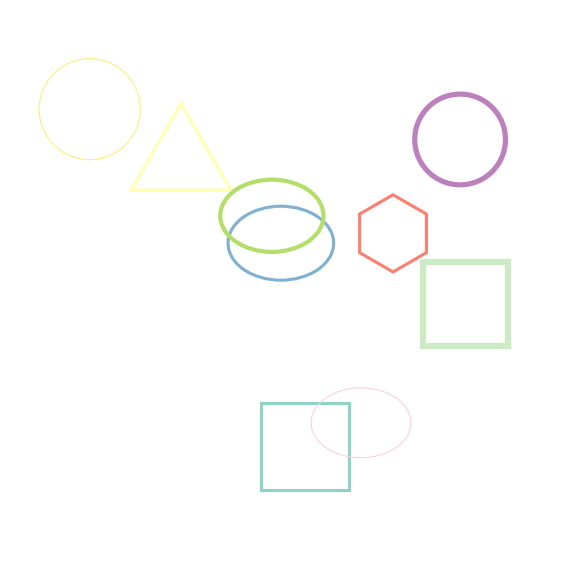[{"shape": "square", "thickness": 1.5, "radius": 0.38, "center": [0.528, 0.226]}, {"shape": "triangle", "thickness": 1.5, "radius": 0.5, "center": [0.313, 0.72]}, {"shape": "hexagon", "thickness": 1.5, "radius": 0.33, "center": [0.681, 0.595]}, {"shape": "oval", "thickness": 1.5, "radius": 0.46, "center": [0.486, 0.578]}, {"shape": "oval", "thickness": 2, "radius": 0.45, "center": [0.471, 0.626]}, {"shape": "oval", "thickness": 0.5, "radius": 0.43, "center": [0.625, 0.267]}, {"shape": "circle", "thickness": 2.5, "radius": 0.39, "center": [0.797, 0.758]}, {"shape": "square", "thickness": 3, "radius": 0.37, "center": [0.806, 0.473]}, {"shape": "circle", "thickness": 0.5, "radius": 0.44, "center": [0.155, 0.81]}]